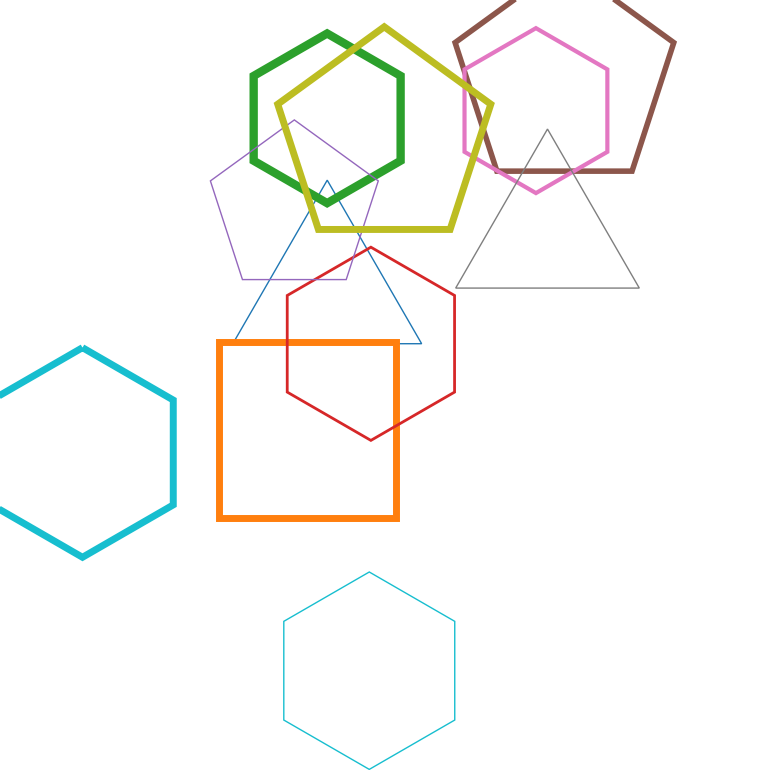[{"shape": "triangle", "thickness": 0.5, "radius": 0.71, "center": [0.425, 0.624]}, {"shape": "square", "thickness": 2.5, "radius": 0.57, "center": [0.399, 0.441]}, {"shape": "hexagon", "thickness": 3, "radius": 0.55, "center": [0.425, 0.846]}, {"shape": "hexagon", "thickness": 1, "radius": 0.63, "center": [0.482, 0.554]}, {"shape": "pentagon", "thickness": 0.5, "radius": 0.57, "center": [0.382, 0.73]}, {"shape": "pentagon", "thickness": 2, "radius": 0.75, "center": [0.733, 0.899]}, {"shape": "hexagon", "thickness": 1.5, "radius": 0.54, "center": [0.696, 0.856]}, {"shape": "triangle", "thickness": 0.5, "radius": 0.69, "center": [0.711, 0.695]}, {"shape": "pentagon", "thickness": 2.5, "radius": 0.73, "center": [0.499, 0.82]}, {"shape": "hexagon", "thickness": 2.5, "radius": 0.68, "center": [0.107, 0.412]}, {"shape": "hexagon", "thickness": 0.5, "radius": 0.64, "center": [0.48, 0.129]}]